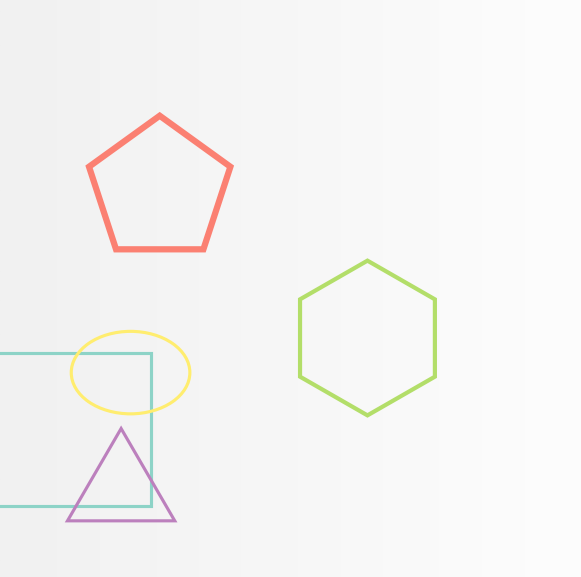[{"shape": "square", "thickness": 1.5, "radius": 0.67, "center": [0.126, 0.255]}, {"shape": "pentagon", "thickness": 3, "radius": 0.64, "center": [0.275, 0.671]}, {"shape": "hexagon", "thickness": 2, "radius": 0.67, "center": [0.632, 0.414]}, {"shape": "triangle", "thickness": 1.5, "radius": 0.53, "center": [0.208, 0.151]}, {"shape": "oval", "thickness": 1.5, "radius": 0.51, "center": [0.225, 0.354]}]